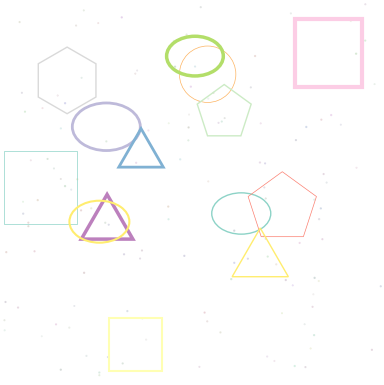[{"shape": "oval", "thickness": 1, "radius": 0.38, "center": [0.627, 0.445]}, {"shape": "square", "thickness": 0.5, "radius": 0.48, "center": [0.104, 0.513]}, {"shape": "square", "thickness": 1.5, "radius": 0.35, "center": [0.351, 0.106]}, {"shape": "oval", "thickness": 2, "radius": 0.44, "center": [0.276, 0.671]}, {"shape": "pentagon", "thickness": 0.5, "radius": 0.47, "center": [0.733, 0.461]}, {"shape": "triangle", "thickness": 2, "radius": 0.33, "center": [0.366, 0.599]}, {"shape": "circle", "thickness": 0.5, "radius": 0.37, "center": [0.539, 0.807]}, {"shape": "oval", "thickness": 2.5, "radius": 0.37, "center": [0.506, 0.854]}, {"shape": "square", "thickness": 3, "radius": 0.44, "center": [0.853, 0.863]}, {"shape": "hexagon", "thickness": 1, "radius": 0.43, "center": [0.174, 0.791]}, {"shape": "triangle", "thickness": 2.5, "radius": 0.39, "center": [0.278, 0.418]}, {"shape": "pentagon", "thickness": 1, "radius": 0.37, "center": [0.582, 0.707]}, {"shape": "triangle", "thickness": 1, "radius": 0.42, "center": [0.676, 0.323]}, {"shape": "oval", "thickness": 1.5, "radius": 0.39, "center": [0.258, 0.424]}]